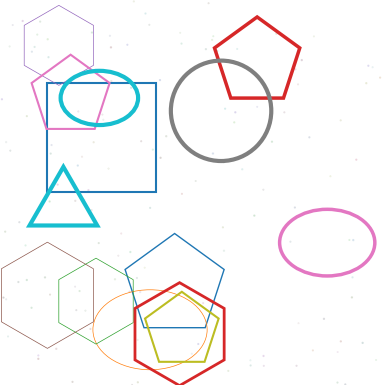[{"shape": "pentagon", "thickness": 1, "radius": 0.68, "center": [0.454, 0.258]}, {"shape": "square", "thickness": 1.5, "radius": 0.71, "center": [0.264, 0.643]}, {"shape": "oval", "thickness": 0.5, "radius": 0.74, "center": [0.39, 0.143]}, {"shape": "hexagon", "thickness": 0.5, "radius": 0.56, "center": [0.249, 0.218]}, {"shape": "hexagon", "thickness": 2, "radius": 0.67, "center": [0.466, 0.132]}, {"shape": "pentagon", "thickness": 2.5, "radius": 0.58, "center": [0.668, 0.839]}, {"shape": "hexagon", "thickness": 0.5, "radius": 0.52, "center": [0.153, 0.882]}, {"shape": "hexagon", "thickness": 0.5, "radius": 0.69, "center": [0.123, 0.233]}, {"shape": "oval", "thickness": 2.5, "radius": 0.62, "center": [0.85, 0.37]}, {"shape": "pentagon", "thickness": 1.5, "radius": 0.53, "center": [0.183, 0.751]}, {"shape": "circle", "thickness": 3, "radius": 0.65, "center": [0.574, 0.712]}, {"shape": "pentagon", "thickness": 1.5, "radius": 0.5, "center": [0.472, 0.142]}, {"shape": "oval", "thickness": 3, "radius": 0.5, "center": [0.258, 0.746]}, {"shape": "triangle", "thickness": 3, "radius": 0.51, "center": [0.165, 0.465]}]